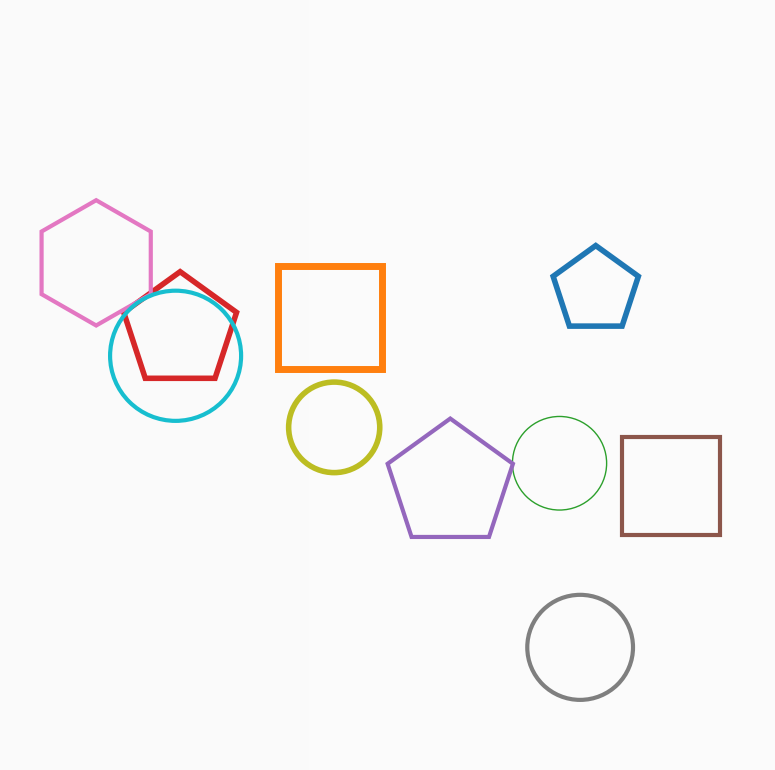[{"shape": "pentagon", "thickness": 2, "radius": 0.29, "center": [0.769, 0.623]}, {"shape": "square", "thickness": 2.5, "radius": 0.34, "center": [0.426, 0.588]}, {"shape": "circle", "thickness": 0.5, "radius": 0.3, "center": [0.722, 0.398]}, {"shape": "pentagon", "thickness": 2, "radius": 0.38, "center": [0.232, 0.571]}, {"shape": "pentagon", "thickness": 1.5, "radius": 0.42, "center": [0.581, 0.371]}, {"shape": "square", "thickness": 1.5, "radius": 0.32, "center": [0.866, 0.369]}, {"shape": "hexagon", "thickness": 1.5, "radius": 0.41, "center": [0.124, 0.659]}, {"shape": "circle", "thickness": 1.5, "radius": 0.34, "center": [0.749, 0.159]}, {"shape": "circle", "thickness": 2, "radius": 0.29, "center": [0.431, 0.445]}, {"shape": "circle", "thickness": 1.5, "radius": 0.42, "center": [0.227, 0.538]}]